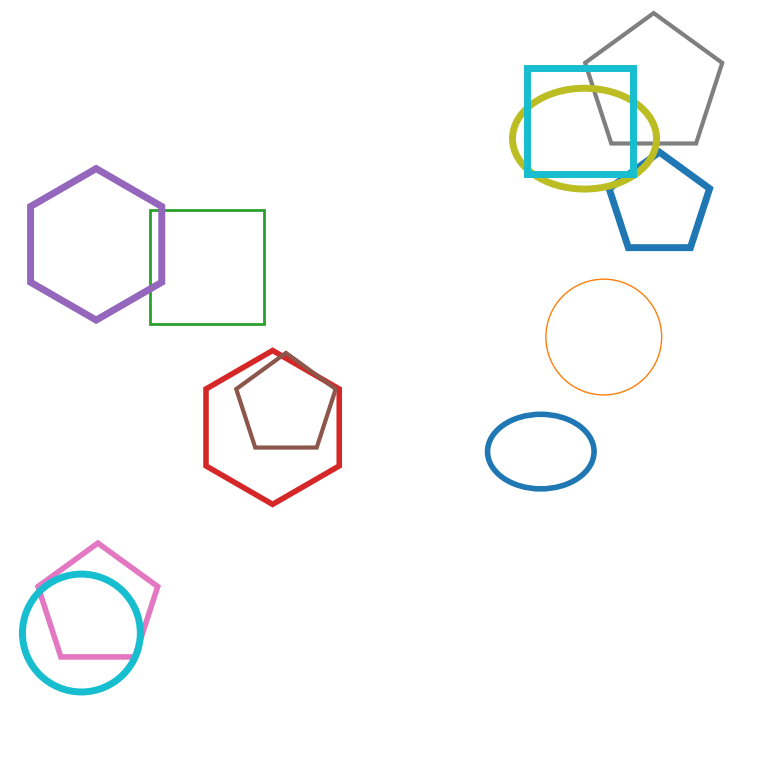[{"shape": "oval", "thickness": 2, "radius": 0.35, "center": [0.702, 0.414]}, {"shape": "pentagon", "thickness": 2.5, "radius": 0.34, "center": [0.856, 0.734]}, {"shape": "circle", "thickness": 0.5, "radius": 0.38, "center": [0.784, 0.562]}, {"shape": "square", "thickness": 1, "radius": 0.37, "center": [0.268, 0.654]}, {"shape": "hexagon", "thickness": 2, "radius": 0.5, "center": [0.354, 0.445]}, {"shape": "hexagon", "thickness": 2.5, "radius": 0.49, "center": [0.125, 0.683]}, {"shape": "pentagon", "thickness": 1.5, "radius": 0.34, "center": [0.371, 0.474]}, {"shape": "pentagon", "thickness": 2, "radius": 0.41, "center": [0.127, 0.213]}, {"shape": "pentagon", "thickness": 1.5, "radius": 0.47, "center": [0.849, 0.889]}, {"shape": "oval", "thickness": 2.5, "radius": 0.47, "center": [0.759, 0.82]}, {"shape": "circle", "thickness": 2.5, "radius": 0.38, "center": [0.106, 0.178]}, {"shape": "square", "thickness": 2.5, "radius": 0.34, "center": [0.754, 0.842]}]